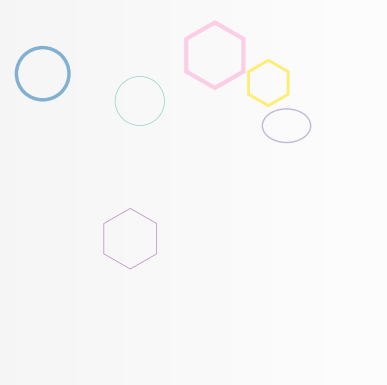[{"shape": "circle", "thickness": 0.5, "radius": 0.32, "center": [0.361, 0.738]}, {"shape": "oval", "thickness": 1, "radius": 0.31, "center": [0.739, 0.673]}, {"shape": "circle", "thickness": 2.5, "radius": 0.34, "center": [0.11, 0.809]}, {"shape": "hexagon", "thickness": 3, "radius": 0.43, "center": [0.554, 0.857]}, {"shape": "hexagon", "thickness": 0.5, "radius": 0.39, "center": [0.336, 0.38]}, {"shape": "hexagon", "thickness": 2, "radius": 0.29, "center": [0.693, 0.784]}]